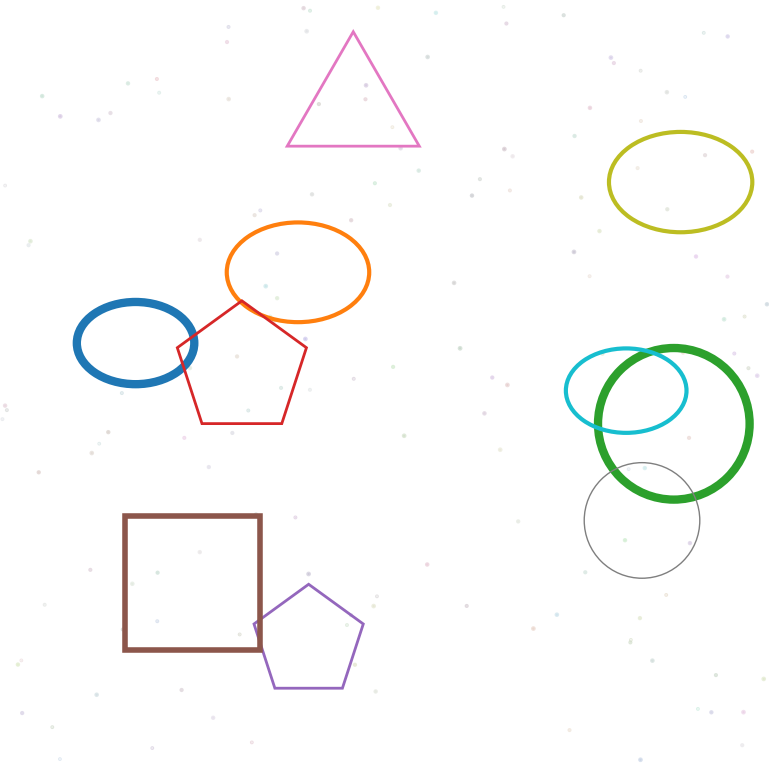[{"shape": "oval", "thickness": 3, "radius": 0.38, "center": [0.176, 0.554]}, {"shape": "oval", "thickness": 1.5, "radius": 0.46, "center": [0.387, 0.646]}, {"shape": "circle", "thickness": 3, "radius": 0.49, "center": [0.875, 0.45]}, {"shape": "pentagon", "thickness": 1, "radius": 0.44, "center": [0.314, 0.521]}, {"shape": "pentagon", "thickness": 1, "radius": 0.37, "center": [0.401, 0.167]}, {"shape": "square", "thickness": 2, "radius": 0.44, "center": [0.25, 0.243]}, {"shape": "triangle", "thickness": 1, "radius": 0.5, "center": [0.459, 0.86]}, {"shape": "circle", "thickness": 0.5, "radius": 0.38, "center": [0.834, 0.324]}, {"shape": "oval", "thickness": 1.5, "radius": 0.47, "center": [0.884, 0.764]}, {"shape": "oval", "thickness": 1.5, "radius": 0.39, "center": [0.813, 0.493]}]